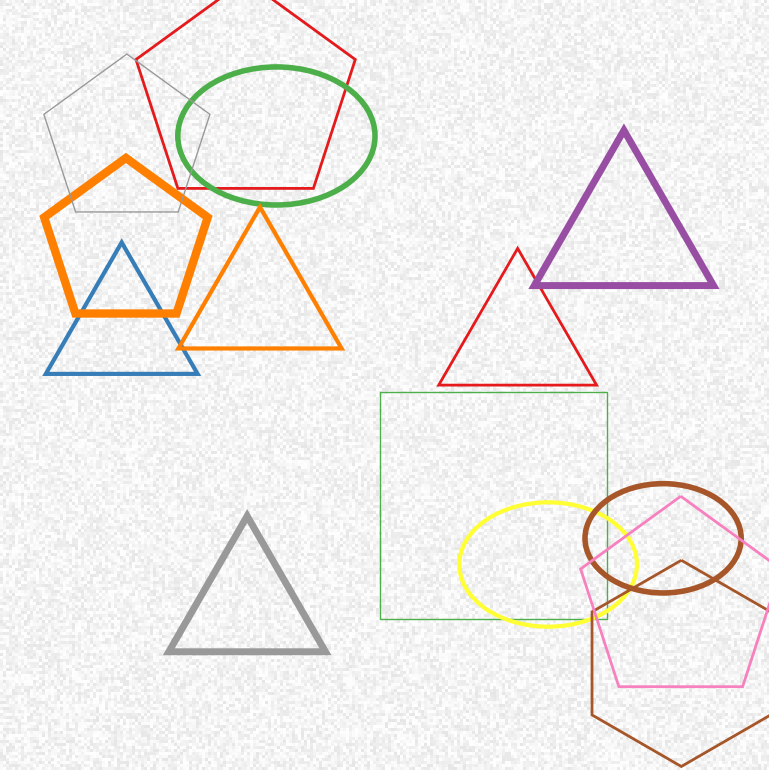[{"shape": "pentagon", "thickness": 1, "radius": 0.75, "center": [0.319, 0.876]}, {"shape": "triangle", "thickness": 1, "radius": 0.59, "center": [0.672, 0.559]}, {"shape": "triangle", "thickness": 1.5, "radius": 0.57, "center": [0.158, 0.571]}, {"shape": "oval", "thickness": 2, "radius": 0.64, "center": [0.359, 0.823]}, {"shape": "square", "thickness": 0.5, "radius": 0.74, "center": [0.64, 0.344]}, {"shape": "triangle", "thickness": 2.5, "radius": 0.67, "center": [0.81, 0.696]}, {"shape": "triangle", "thickness": 1.5, "radius": 0.61, "center": [0.338, 0.609]}, {"shape": "pentagon", "thickness": 3, "radius": 0.56, "center": [0.164, 0.683]}, {"shape": "oval", "thickness": 1.5, "radius": 0.58, "center": [0.712, 0.267]}, {"shape": "hexagon", "thickness": 1, "radius": 0.67, "center": [0.885, 0.138]}, {"shape": "oval", "thickness": 2, "radius": 0.51, "center": [0.861, 0.301]}, {"shape": "pentagon", "thickness": 1, "radius": 0.68, "center": [0.884, 0.219]}, {"shape": "pentagon", "thickness": 0.5, "radius": 0.57, "center": [0.165, 0.816]}, {"shape": "triangle", "thickness": 2.5, "radius": 0.59, "center": [0.321, 0.212]}]